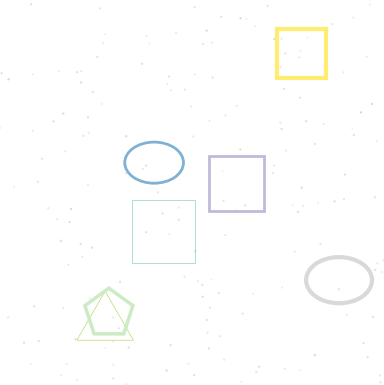[{"shape": "square", "thickness": 0.5, "radius": 0.41, "center": [0.425, 0.398]}, {"shape": "square", "thickness": 2, "radius": 0.36, "center": [0.614, 0.522]}, {"shape": "oval", "thickness": 2, "radius": 0.38, "center": [0.4, 0.578]}, {"shape": "triangle", "thickness": 0.5, "radius": 0.42, "center": [0.273, 0.159]}, {"shape": "oval", "thickness": 3, "radius": 0.43, "center": [0.881, 0.272]}, {"shape": "pentagon", "thickness": 2.5, "radius": 0.33, "center": [0.283, 0.186]}, {"shape": "square", "thickness": 3, "radius": 0.32, "center": [0.783, 0.861]}]